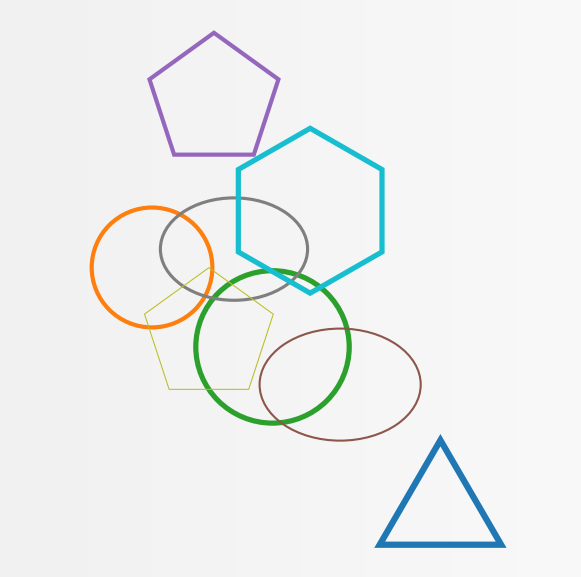[{"shape": "triangle", "thickness": 3, "radius": 0.6, "center": [0.758, 0.116]}, {"shape": "circle", "thickness": 2, "radius": 0.52, "center": [0.262, 0.536]}, {"shape": "circle", "thickness": 2.5, "radius": 0.66, "center": [0.469, 0.398]}, {"shape": "pentagon", "thickness": 2, "radius": 0.58, "center": [0.368, 0.826]}, {"shape": "oval", "thickness": 1, "radius": 0.69, "center": [0.585, 0.333]}, {"shape": "oval", "thickness": 1.5, "radius": 0.63, "center": [0.403, 0.568]}, {"shape": "pentagon", "thickness": 0.5, "radius": 0.58, "center": [0.359, 0.419]}, {"shape": "hexagon", "thickness": 2.5, "radius": 0.71, "center": [0.534, 0.634]}]